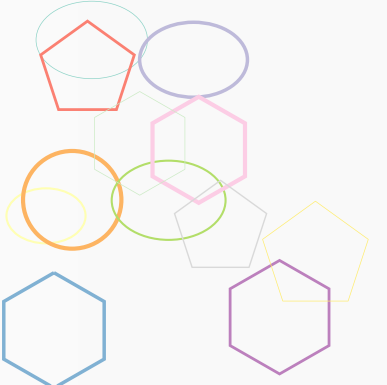[{"shape": "oval", "thickness": 0.5, "radius": 0.72, "center": [0.237, 0.896]}, {"shape": "oval", "thickness": 1.5, "radius": 0.51, "center": [0.119, 0.439]}, {"shape": "oval", "thickness": 2.5, "radius": 0.7, "center": [0.499, 0.845]}, {"shape": "pentagon", "thickness": 2, "radius": 0.64, "center": [0.226, 0.818]}, {"shape": "hexagon", "thickness": 2.5, "radius": 0.75, "center": [0.139, 0.142]}, {"shape": "circle", "thickness": 3, "radius": 0.63, "center": [0.186, 0.481]}, {"shape": "oval", "thickness": 1.5, "radius": 0.73, "center": [0.435, 0.48]}, {"shape": "hexagon", "thickness": 3, "radius": 0.69, "center": [0.513, 0.611]}, {"shape": "pentagon", "thickness": 1, "radius": 0.62, "center": [0.569, 0.407]}, {"shape": "hexagon", "thickness": 2, "radius": 0.74, "center": [0.721, 0.176]}, {"shape": "hexagon", "thickness": 0.5, "radius": 0.67, "center": [0.361, 0.628]}, {"shape": "pentagon", "thickness": 0.5, "radius": 0.72, "center": [0.814, 0.334]}]